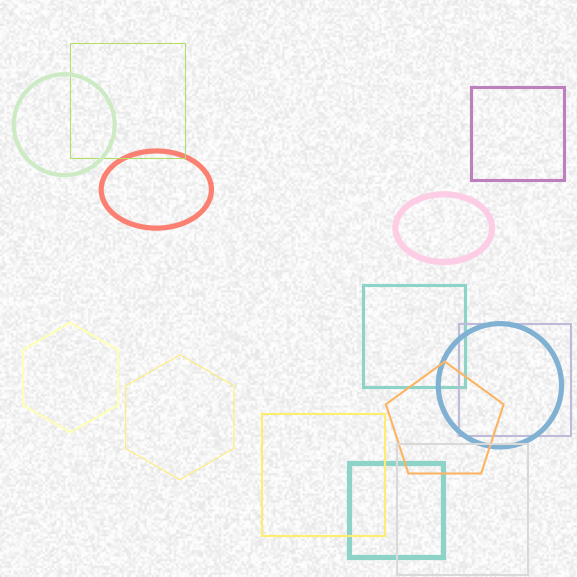[{"shape": "square", "thickness": 2.5, "radius": 0.41, "center": [0.686, 0.116]}, {"shape": "square", "thickness": 1.5, "radius": 0.44, "center": [0.717, 0.417]}, {"shape": "hexagon", "thickness": 1, "radius": 0.48, "center": [0.122, 0.345]}, {"shape": "square", "thickness": 1, "radius": 0.49, "center": [0.892, 0.342]}, {"shape": "oval", "thickness": 2.5, "radius": 0.48, "center": [0.271, 0.671]}, {"shape": "circle", "thickness": 2.5, "radius": 0.53, "center": [0.866, 0.332]}, {"shape": "pentagon", "thickness": 1, "radius": 0.54, "center": [0.77, 0.266]}, {"shape": "square", "thickness": 0.5, "radius": 0.5, "center": [0.221, 0.826]}, {"shape": "oval", "thickness": 3, "radius": 0.42, "center": [0.768, 0.604]}, {"shape": "square", "thickness": 1, "radius": 0.57, "center": [0.801, 0.117]}, {"shape": "square", "thickness": 1.5, "radius": 0.4, "center": [0.896, 0.767]}, {"shape": "circle", "thickness": 2, "radius": 0.44, "center": [0.111, 0.783]}, {"shape": "square", "thickness": 1, "radius": 0.53, "center": [0.56, 0.177]}, {"shape": "hexagon", "thickness": 0.5, "radius": 0.54, "center": [0.311, 0.277]}]